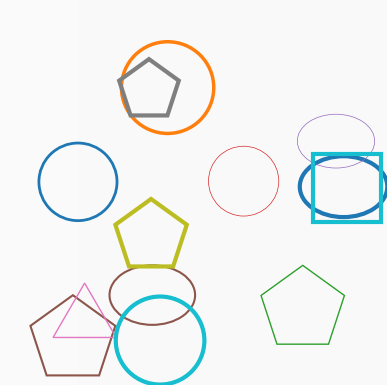[{"shape": "oval", "thickness": 3, "radius": 0.56, "center": [0.887, 0.515]}, {"shape": "circle", "thickness": 2, "radius": 0.5, "center": [0.201, 0.528]}, {"shape": "circle", "thickness": 2.5, "radius": 0.6, "center": [0.433, 0.773]}, {"shape": "pentagon", "thickness": 1, "radius": 0.57, "center": [0.781, 0.198]}, {"shape": "circle", "thickness": 0.5, "radius": 0.45, "center": [0.629, 0.53]}, {"shape": "oval", "thickness": 0.5, "radius": 0.5, "center": [0.867, 0.633]}, {"shape": "oval", "thickness": 1.5, "radius": 0.55, "center": [0.393, 0.234]}, {"shape": "pentagon", "thickness": 1.5, "radius": 0.58, "center": [0.188, 0.118]}, {"shape": "triangle", "thickness": 1, "radius": 0.47, "center": [0.218, 0.171]}, {"shape": "pentagon", "thickness": 3, "radius": 0.4, "center": [0.384, 0.766]}, {"shape": "pentagon", "thickness": 3, "radius": 0.48, "center": [0.39, 0.386]}, {"shape": "circle", "thickness": 3, "radius": 0.57, "center": [0.413, 0.115]}, {"shape": "square", "thickness": 3, "radius": 0.44, "center": [0.895, 0.512]}]